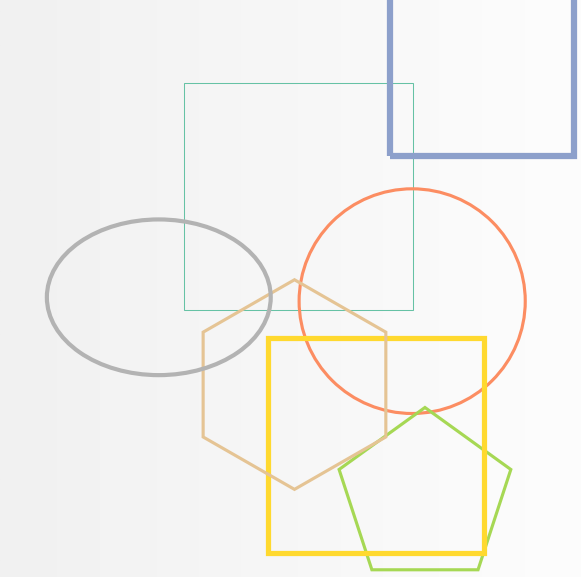[{"shape": "square", "thickness": 0.5, "radius": 0.98, "center": [0.513, 0.658]}, {"shape": "circle", "thickness": 1.5, "radius": 0.97, "center": [0.709, 0.478]}, {"shape": "square", "thickness": 3, "radius": 0.79, "center": [0.829, 0.886]}, {"shape": "pentagon", "thickness": 1.5, "radius": 0.78, "center": [0.731, 0.138]}, {"shape": "square", "thickness": 2.5, "radius": 0.93, "center": [0.647, 0.228]}, {"shape": "hexagon", "thickness": 1.5, "radius": 0.91, "center": [0.507, 0.333]}, {"shape": "oval", "thickness": 2, "radius": 0.96, "center": [0.273, 0.484]}]